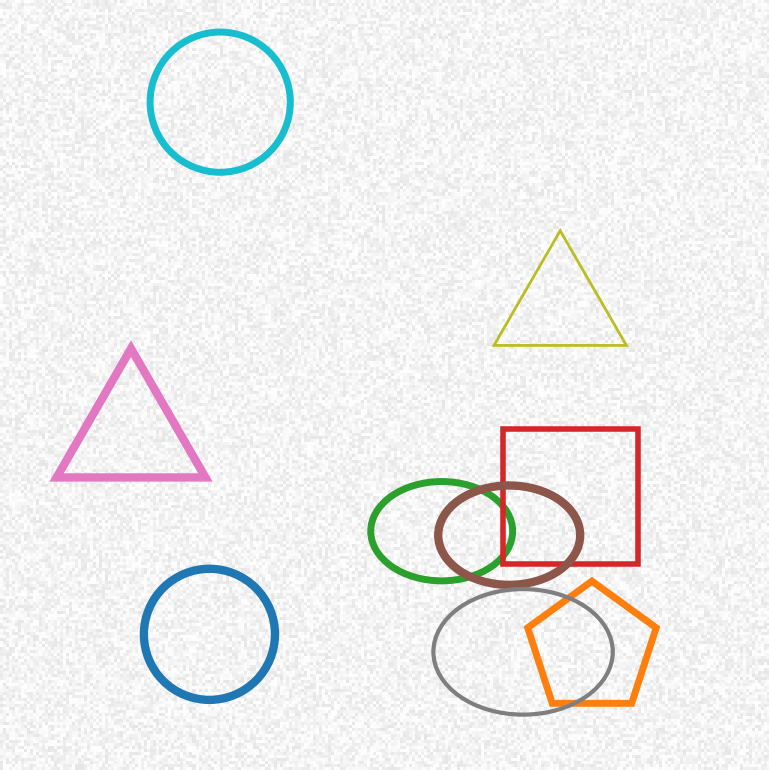[{"shape": "circle", "thickness": 3, "radius": 0.43, "center": [0.272, 0.176]}, {"shape": "pentagon", "thickness": 2.5, "radius": 0.44, "center": [0.769, 0.158]}, {"shape": "oval", "thickness": 2.5, "radius": 0.46, "center": [0.574, 0.31]}, {"shape": "square", "thickness": 2, "radius": 0.44, "center": [0.741, 0.355]}, {"shape": "oval", "thickness": 3, "radius": 0.46, "center": [0.661, 0.305]}, {"shape": "triangle", "thickness": 3, "radius": 0.56, "center": [0.17, 0.436]}, {"shape": "oval", "thickness": 1.5, "radius": 0.58, "center": [0.679, 0.153]}, {"shape": "triangle", "thickness": 1, "radius": 0.5, "center": [0.728, 0.601]}, {"shape": "circle", "thickness": 2.5, "radius": 0.46, "center": [0.286, 0.867]}]